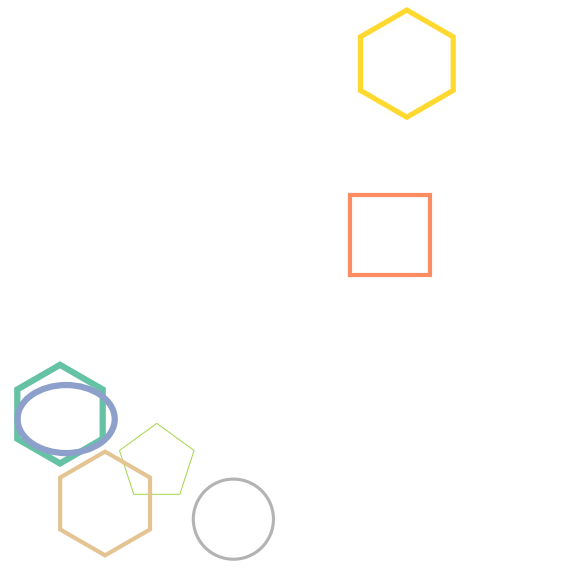[{"shape": "hexagon", "thickness": 3, "radius": 0.43, "center": [0.104, 0.282]}, {"shape": "square", "thickness": 2, "radius": 0.35, "center": [0.675, 0.592]}, {"shape": "oval", "thickness": 3, "radius": 0.42, "center": [0.115, 0.273]}, {"shape": "pentagon", "thickness": 0.5, "radius": 0.34, "center": [0.271, 0.198]}, {"shape": "hexagon", "thickness": 2.5, "radius": 0.46, "center": [0.704, 0.889]}, {"shape": "hexagon", "thickness": 2, "radius": 0.45, "center": [0.182, 0.127]}, {"shape": "circle", "thickness": 1.5, "radius": 0.35, "center": [0.404, 0.1]}]